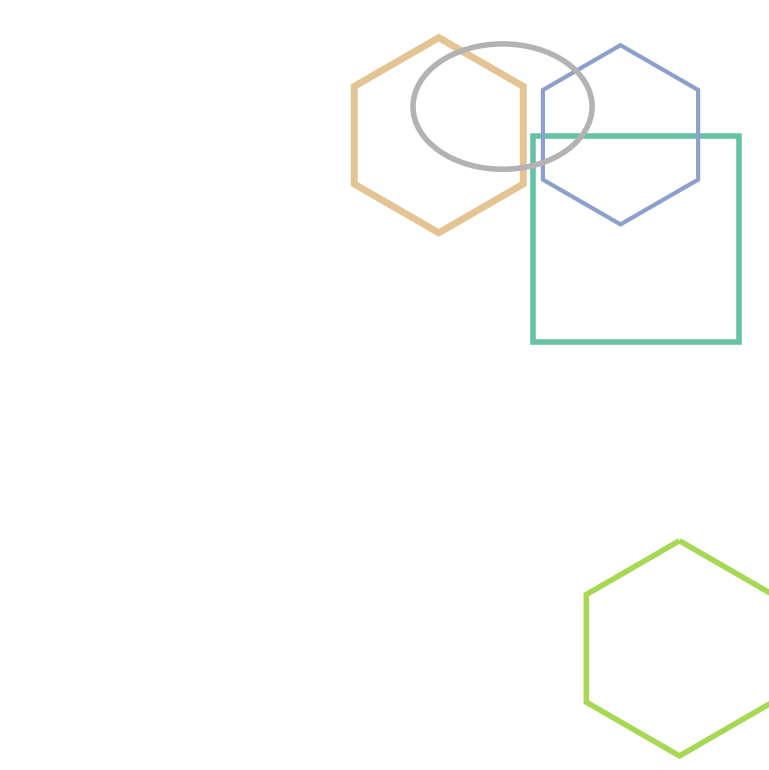[{"shape": "square", "thickness": 2, "radius": 0.67, "center": [0.826, 0.69]}, {"shape": "hexagon", "thickness": 1.5, "radius": 0.58, "center": [0.806, 0.825]}, {"shape": "hexagon", "thickness": 2, "radius": 0.7, "center": [0.882, 0.158]}, {"shape": "hexagon", "thickness": 2.5, "radius": 0.63, "center": [0.57, 0.824]}, {"shape": "oval", "thickness": 2, "radius": 0.58, "center": [0.653, 0.862]}]